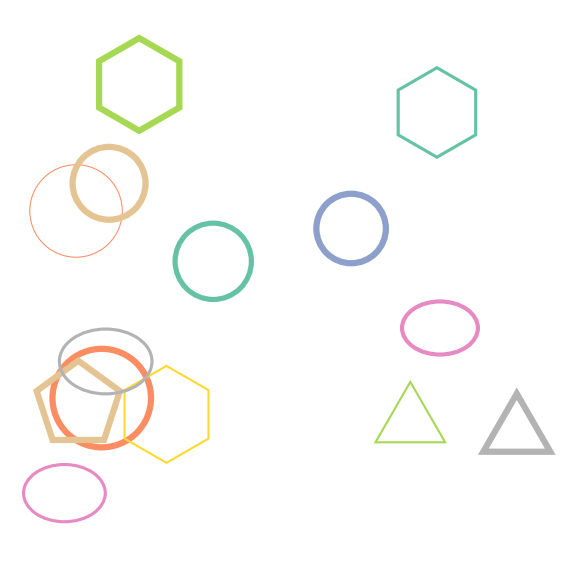[{"shape": "hexagon", "thickness": 1.5, "radius": 0.39, "center": [0.757, 0.804]}, {"shape": "circle", "thickness": 2.5, "radius": 0.33, "center": [0.369, 0.547]}, {"shape": "circle", "thickness": 3, "radius": 0.43, "center": [0.176, 0.31]}, {"shape": "circle", "thickness": 0.5, "radius": 0.4, "center": [0.132, 0.634]}, {"shape": "circle", "thickness": 3, "radius": 0.3, "center": [0.608, 0.603]}, {"shape": "oval", "thickness": 1.5, "radius": 0.35, "center": [0.112, 0.145]}, {"shape": "oval", "thickness": 2, "radius": 0.33, "center": [0.762, 0.431]}, {"shape": "hexagon", "thickness": 3, "radius": 0.4, "center": [0.241, 0.853]}, {"shape": "triangle", "thickness": 1, "radius": 0.35, "center": [0.711, 0.268]}, {"shape": "hexagon", "thickness": 1, "radius": 0.42, "center": [0.288, 0.282]}, {"shape": "pentagon", "thickness": 3, "radius": 0.38, "center": [0.136, 0.299]}, {"shape": "circle", "thickness": 3, "radius": 0.32, "center": [0.189, 0.682]}, {"shape": "oval", "thickness": 1.5, "radius": 0.4, "center": [0.183, 0.373]}, {"shape": "triangle", "thickness": 3, "radius": 0.33, "center": [0.895, 0.25]}]